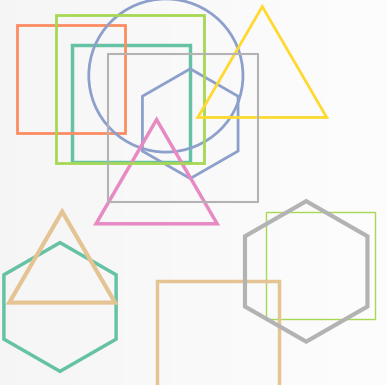[{"shape": "hexagon", "thickness": 2.5, "radius": 0.84, "center": [0.155, 0.203]}, {"shape": "square", "thickness": 2.5, "radius": 0.76, "center": [0.338, 0.731]}, {"shape": "square", "thickness": 2, "radius": 0.7, "center": [0.183, 0.796]}, {"shape": "hexagon", "thickness": 2, "radius": 0.71, "center": [0.491, 0.679]}, {"shape": "circle", "thickness": 2, "radius": 0.99, "center": [0.428, 0.804]}, {"shape": "triangle", "thickness": 2.5, "radius": 0.9, "center": [0.404, 0.509]}, {"shape": "square", "thickness": 1, "radius": 0.7, "center": [0.827, 0.311]}, {"shape": "square", "thickness": 2, "radius": 0.96, "center": [0.336, 0.769]}, {"shape": "triangle", "thickness": 2, "radius": 0.96, "center": [0.677, 0.791]}, {"shape": "square", "thickness": 2.5, "radius": 0.79, "center": [0.563, 0.112]}, {"shape": "triangle", "thickness": 3, "radius": 0.79, "center": [0.16, 0.293]}, {"shape": "square", "thickness": 1.5, "radius": 0.96, "center": [0.473, 0.667]}, {"shape": "hexagon", "thickness": 3, "radius": 0.91, "center": [0.79, 0.295]}]